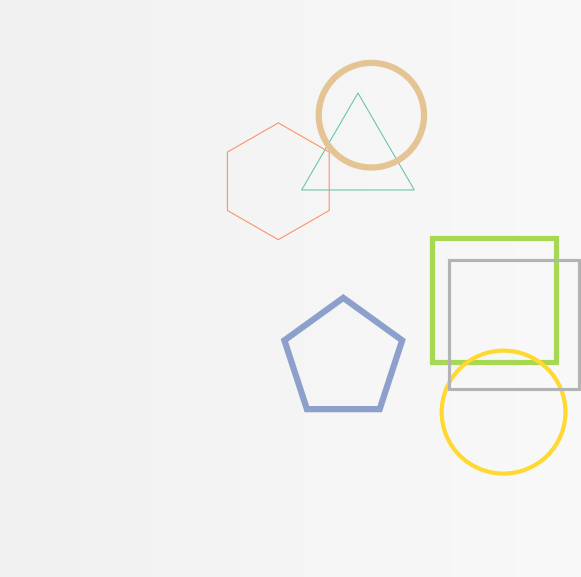[{"shape": "triangle", "thickness": 0.5, "radius": 0.56, "center": [0.616, 0.726]}, {"shape": "hexagon", "thickness": 0.5, "radius": 0.51, "center": [0.479, 0.685]}, {"shape": "pentagon", "thickness": 3, "radius": 0.53, "center": [0.591, 0.377]}, {"shape": "square", "thickness": 2.5, "radius": 0.53, "center": [0.85, 0.48]}, {"shape": "circle", "thickness": 2, "radius": 0.53, "center": [0.866, 0.286]}, {"shape": "circle", "thickness": 3, "radius": 0.45, "center": [0.639, 0.8]}, {"shape": "square", "thickness": 1.5, "radius": 0.56, "center": [0.884, 0.437]}]